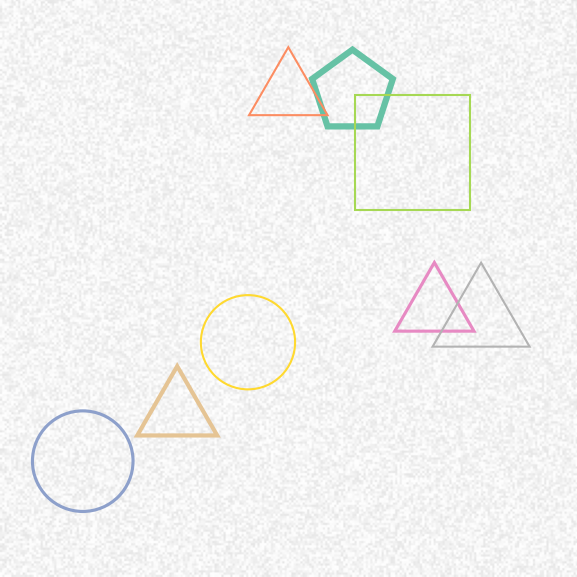[{"shape": "pentagon", "thickness": 3, "radius": 0.37, "center": [0.61, 0.84]}, {"shape": "triangle", "thickness": 1, "radius": 0.39, "center": [0.499, 0.839]}, {"shape": "circle", "thickness": 1.5, "radius": 0.44, "center": [0.143, 0.201]}, {"shape": "triangle", "thickness": 1.5, "radius": 0.4, "center": [0.752, 0.465]}, {"shape": "square", "thickness": 1, "radius": 0.5, "center": [0.714, 0.734]}, {"shape": "circle", "thickness": 1, "radius": 0.41, "center": [0.429, 0.407]}, {"shape": "triangle", "thickness": 2, "radius": 0.4, "center": [0.307, 0.285]}, {"shape": "triangle", "thickness": 1, "radius": 0.48, "center": [0.833, 0.447]}]